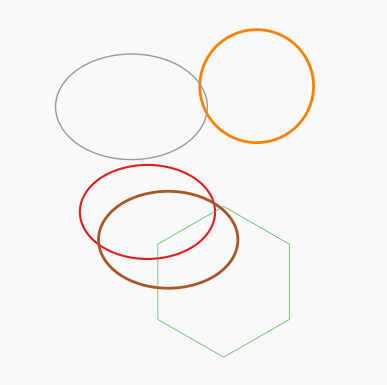[{"shape": "oval", "thickness": 1.5, "radius": 0.87, "center": [0.381, 0.45]}, {"shape": "hexagon", "thickness": 0.5, "radius": 0.98, "center": [0.577, 0.268]}, {"shape": "circle", "thickness": 2, "radius": 0.73, "center": [0.662, 0.776]}, {"shape": "oval", "thickness": 2, "radius": 0.9, "center": [0.434, 0.377]}, {"shape": "oval", "thickness": 1, "radius": 0.98, "center": [0.339, 0.723]}]